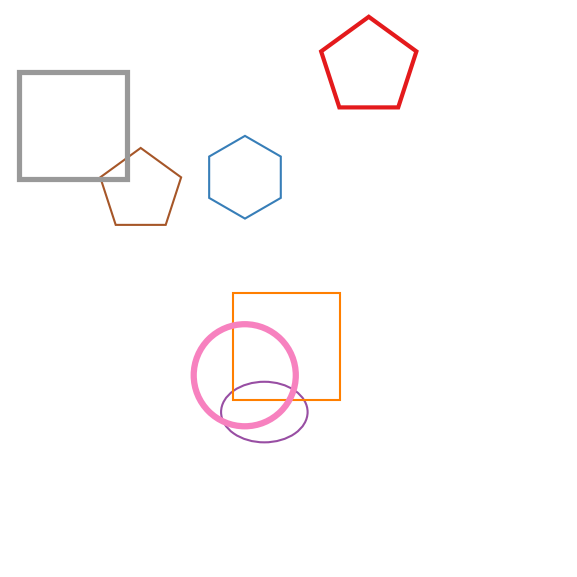[{"shape": "pentagon", "thickness": 2, "radius": 0.43, "center": [0.639, 0.883]}, {"shape": "hexagon", "thickness": 1, "radius": 0.36, "center": [0.424, 0.692]}, {"shape": "oval", "thickness": 1, "radius": 0.37, "center": [0.458, 0.286]}, {"shape": "square", "thickness": 1, "radius": 0.46, "center": [0.496, 0.4]}, {"shape": "pentagon", "thickness": 1, "radius": 0.37, "center": [0.244, 0.669]}, {"shape": "circle", "thickness": 3, "radius": 0.44, "center": [0.424, 0.349]}, {"shape": "square", "thickness": 2.5, "radius": 0.46, "center": [0.126, 0.782]}]